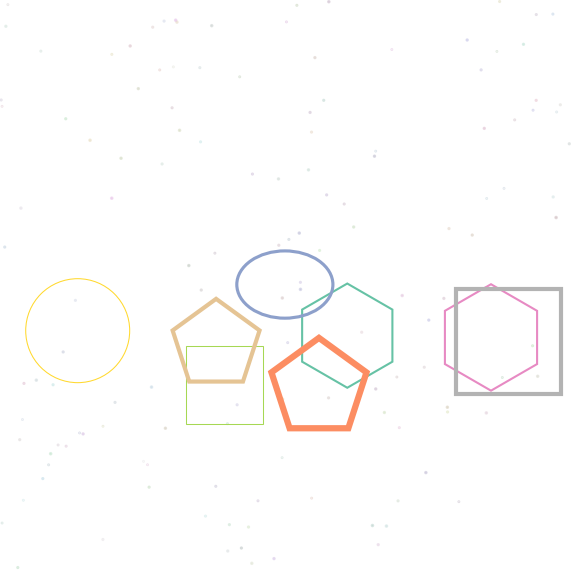[{"shape": "hexagon", "thickness": 1, "radius": 0.45, "center": [0.601, 0.418]}, {"shape": "pentagon", "thickness": 3, "radius": 0.43, "center": [0.552, 0.328]}, {"shape": "oval", "thickness": 1.5, "radius": 0.42, "center": [0.493, 0.506]}, {"shape": "hexagon", "thickness": 1, "radius": 0.46, "center": [0.85, 0.415]}, {"shape": "square", "thickness": 0.5, "radius": 0.34, "center": [0.389, 0.333]}, {"shape": "circle", "thickness": 0.5, "radius": 0.45, "center": [0.135, 0.427]}, {"shape": "pentagon", "thickness": 2, "radius": 0.4, "center": [0.374, 0.402]}, {"shape": "square", "thickness": 2, "radius": 0.45, "center": [0.881, 0.408]}]